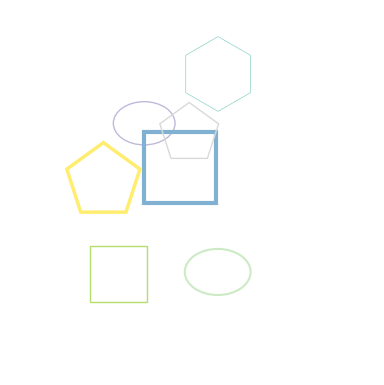[{"shape": "hexagon", "thickness": 0.5, "radius": 0.49, "center": [0.566, 0.808]}, {"shape": "oval", "thickness": 1, "radius": 0.4, "center": [0.375, 0.68]}, {"shape": "square", "thickness": 3, "radius": 0.46, "center": [0.468, 0.564]}, {"shape": "square", "thickness": 1, "radius": 0.37, "center": [0.307, 0.288]}, {"shape": "pentagon", "thickness": 1, "radius": 0.4, "center": [0.491, 0.654]}, {"shape": "oval", "thickness": 1.5, "radius": 0.43, "center": [0.565, 0.294]}, {"shape": "pentagon", "thickness": 2.5, "radius": 0.5, "center": [0.268, 0.53]}]